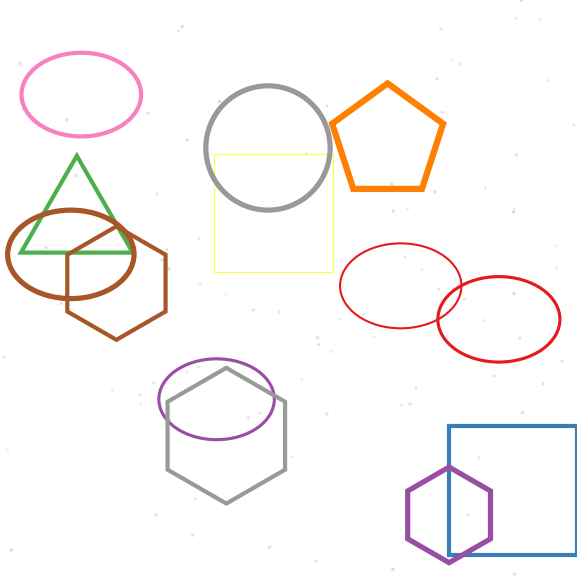[{"shape": "oval", "thickness": 1, "radius": 0.53, "center": [0.694, 0.504]}, {"shape": "oval", "thickness": 1.5, "radius": 0.53, "center": [0.864, 0.446]}, {"shape": "square", "thickness": 2, "radius": 0.56, "center": [0.888, 0.149]}, {"shape": "triangle", "thickness": 2, "radius": 0.56, "center": [0.133, 0.618]}, {"shape": "oval", "thickness": 1.5, "radius": 0.5, "center": [0.375, 0.308]}, {"shape": "hexagon", "thickness": 2.5, "radius": 0.41, "center": [0.778, 0.108]}, {"shape": "pentagon", "thickness": 3, "radius": 0.51, "center": [0.671, 0.754]}, {"shape": "square", "thickness": 0.5, "radius": 0.51, "center": [0.474, 0.631]}, {"shape": "hexagon", "thickness": 2, "radius": 0.49, "center": [0.202, 0.509]}, {"shape": "oval", "thickness": 2.5, "radius": 0.55, "center": [0.123, 0.559]}, {"shape": "oval", "thickness": 2, "radius": 0.52, "center": [0.141, 0.835]}, {"shape": "circle", "thickness": 2.5, "radius": 0.54, "center": [0.464, 0.743]}, {"shape": "hexagon", "thickness": 2, "radius": 0.59, "center": [0.392, 0.245]}]